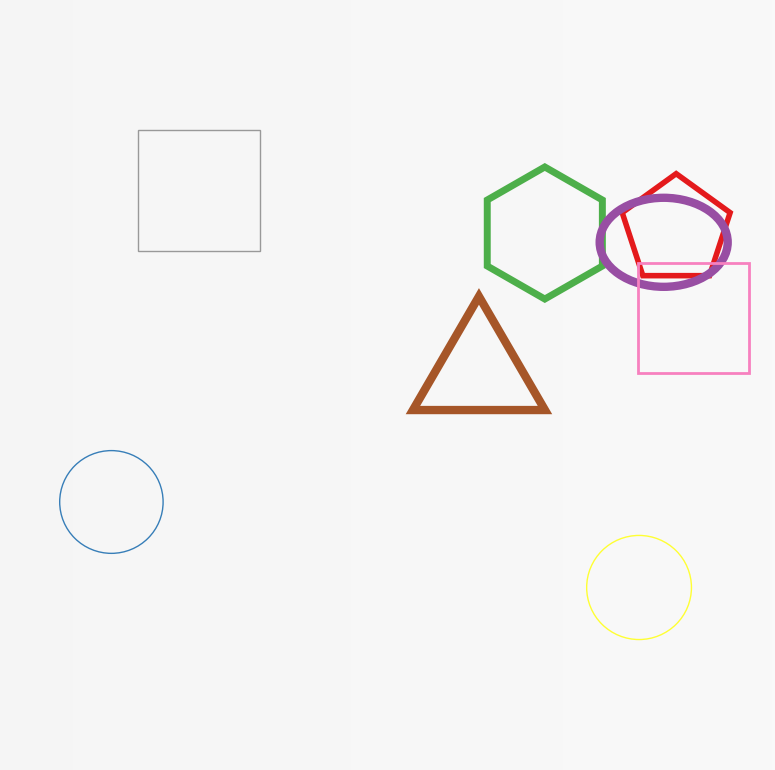[{"shape": "pentagon", "thickness": 2, "radius": 0.37, "center": [0.872, 0.701]}, {"shape": "circle", "thickness": 0.5, "radius": 0.33, "center": [0.144, 0.348]}, {"shape": "hexagon", "thickness": 2.5, "radius": 0.43, "center": [0.703, 0.697]}, {"shape": "oval", "thickness": 3, "radius": 0.41, "center": [0.856, 0.685]}, {"shape": "circle", "thickness": 0.5, "radius": 0.34, "center": [0.825, 0.237]}, {"shape": "triangle", "thickness": 3, "radius": 0.49, "center": [0.618, 0.517]}, {"shape": "square", "thickness": 1, "radius": 0.36, "center": [0.895, 0.587]}, {"shape": "square", "thickness": 0.5, "radius": 0.4, "center": [0.257, 0.753]}]